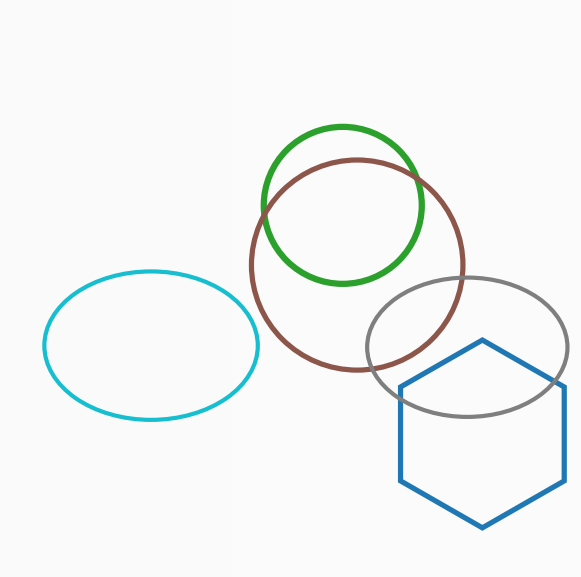[{"shape": "hexagon", "thickness": 2.5, "radius": 0.81, "center": [0.83, 0.248]}, {"shape": "circle", "thickness": 3, "radius": 0.68, "center": [0.59, 0.644]}, {"shape": "circle", "thickness": 2.5, "radius": 0.91, "center": [0.615, 0.54]}, {"shape": "oval", "thickness": 2, "radius": 0.86, "center": [0.804, 0.398]}, {"shape": "oval", "thickness": 2, "radius": 0.92, "center": [0.26, 0.401]}]